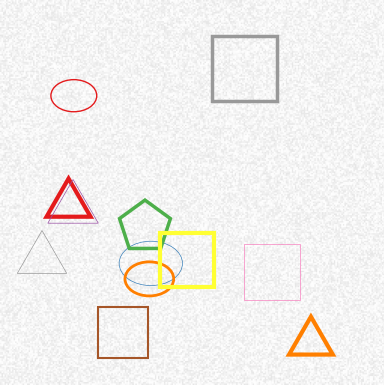[{"shape": "triangle", "thickness": 3, "radius": 0.33, "center": [0.178, 0.47]}, {"shape": "oval", "thickness": 1, "radius": 0.3, "center": [0.192, 0.751]}, {"shape": "oval", "thickness": 0.5, "radius": 0.41, "center": [0.392, 0.316]}, {"shape": "pentagon", "thickness": 2.5, "radius": 0.35, "center": [0.377, 0.411]}, {"shape": "triangle", "thickness": 0.5, "radius": 0.38, "center": [0.19, 0.458]}, {"shape": "triangle", "thickness": 3, "radius": 0.33, "center": [0.808, 0.112]}, {"shape": "oval", "thickness": 2, "radius": 0.32, "center": [0.388, 0.276]}, {"shape": "square", "thickness": 3, "radius": 0.35, "center": [0.486, 0.325]}, {"shape": "square", "thickness": 1.5, "radius": 0.33, "center": [0.319, 0.137]}, {"shape": "square", "thickness": 0.5, "radius": 0.36, "center": [0.706, 0.293]}, {"shape": "square", "thickness": 2.5, "radius": 0.42, "center": [0.635, 0.821]}, {"shape": "triangle", "thickness": 0.5, "radius": 0.37, "center": [0.109, 0.327]}]